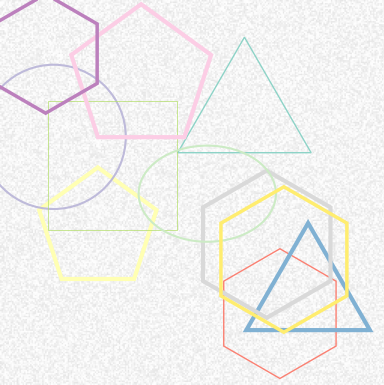[{"shape": "triangle", "thickness": 1, "radius": 1.0, "center": [0.635, 0.703]}, {"shape": "pentagon", "thickness": 3, "radius": 0.8, "center": [0.254, 0.405]}, {"shape": "circle", "thickness": 1.5, "radius": 0.94, "center": [0.139, 0.644]}, {"shape": "hexagon", "thickness": 1, "radius": 0.84, "center": [0.727, 0.185]}, {"shape": "triangle", "thickness": 3, "radius": 0.93, "center": [0.8, 0.235]}, {"shape": "square", "thickness": 0.5, "radius": 0.84, "center": [0.292, 0.57]}, {"shape": "pentagon", "thickness": 3, "radius": 0.95, "center": [0.367, 0.798]}, {"shape": "hexagon", "thickness": 3, "radius": 0.96, "center": [0.693, 0.366]}, {"shape": "hexagon", "thickness": 2.5, "radius": 0.77, "center": [0.119, 0.861]}, {"shape": "oval", "thickness": 1.5, "radius": 0.89, "center": [0.538, 0.497]}, {"shape": "hexagon", "thickness": 2.5, "radius": 0.94, "center": [0.737, 0.326]}]